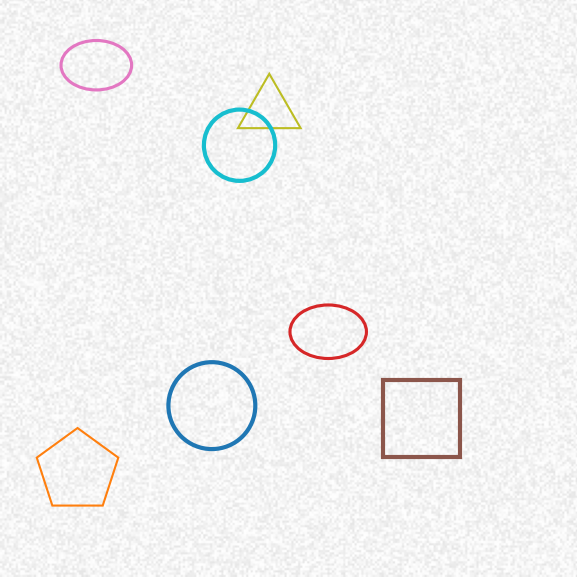[{"shape": "circle", "thickness": 2, "radius": 0.38, "center": [0.367, 0.297]}, {"shape": "pentagon", "thickness": 1, "radius": 0.37, "center": [0.134, 0.184]}, {"shape": "oval", "thickness": 1.5, "radius": 0.33, "center": [0.568, 0.425]}, {"shape": "square", "thickness": 2, "radius": 0.33, "center": [0.729, 0.274]}, {"shape": "oval", "thickness": 1.5, "radius": 0.31, "center": [0.167, 0.886]}, {"shape": "triangle", "thickness": 1, "radius": 0.31, "center": [0.466, 0.809]}, {"shape": "circle", "thickness": 2, "radius": 0.31, "center": [0.415, 0.748]}]